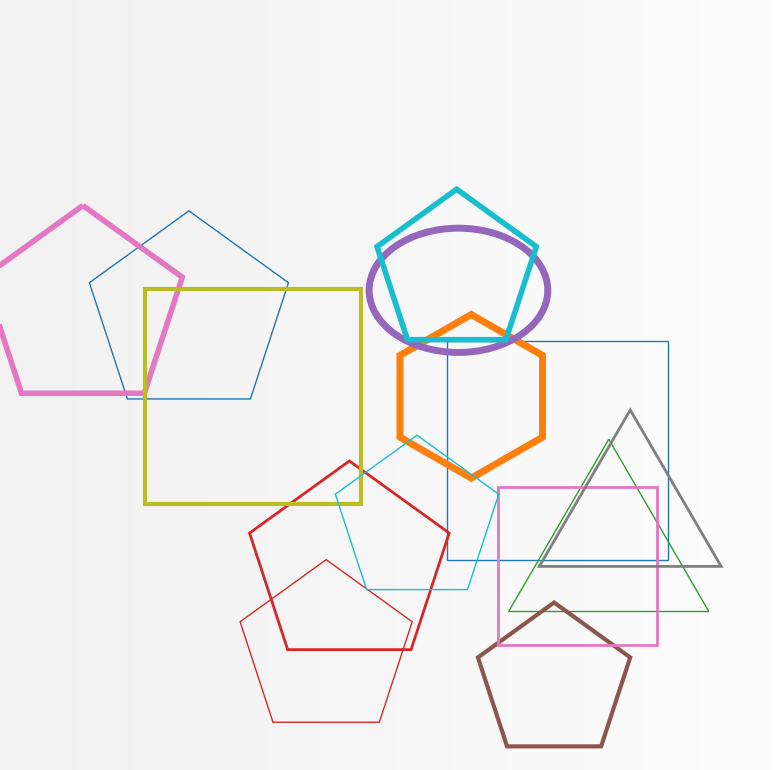[{"shape": "square", "thickness": 0.5, "radius": 0.71, "center": [0.719, 0.415]}, {"shape": "pentagon", "thickness": 0.5, "radius": 0.68, "center": [0.244, 0.591]}, {"shape": "hexagon", "thickness": 2.5, "radius": 0.53, "center": [0.608, 0.485]}, {"shape": "triangle", "thickness": 0.5, "radius": 0.75, "center": [0.785, 0.28]}, {"shape": "pentagon", "thickness": 1, "radius": 0.68, "center": [0.451, 0.266]}, {"shape": "pentagon", "thickness": 0.5, "radius": 0.58, "center": [0.421, 0.156]}, {"shape": "oval", "thickness": 2.5, "radius": 0.58, "center": [0.592, 0.623]}, {"shape": "pentagon", "thickness": 1.5, "radius": 0.52, "center": [0.715, 0.114]}, {"shape": "pentagon", "thickness": 2, "radius": 0.67, "center": [0.107, 0.598]}, {"shape": "square", "thickness": 1, "radius": 0.51, "center": [0.745, 0.265]}, {"shape": "triangle", "thickness": 1, "radius": 0.68, "center": [0.813, 0.332]}, {"shape": "square", "thickness": 1.5, "radius": 0.7, "center": [0.326, 0.485]}, {"shape": "pentagon", "thickness": 2, "radius": 0.54, "center": [0.589, 0.646]}, {"shape": "pentagon", "thickness": 0.5, "radius": 0.55, "center": [0.538, 0.324]}]